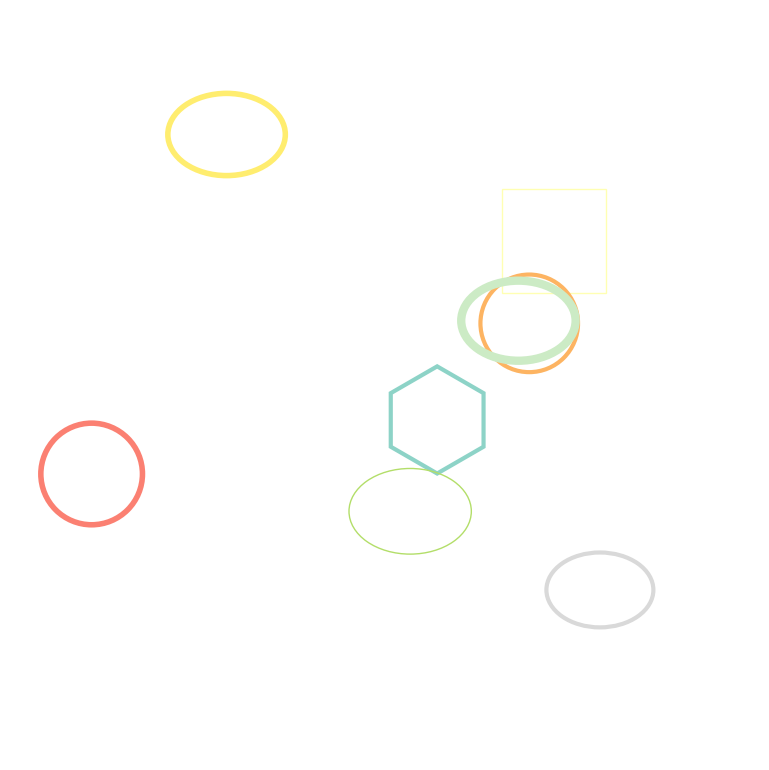[{"shape": "hexagon", "thickness": 1.5, "radius": 0.35, "center": [0.568, 0.455]}, {"shape": "square", "thickness": 0.5, "radius": 0.34, "center": [0.719, 0.687]}, {"shape": "circle", "thickness": 2, "radius": 0.33, "center": [0.119, 0.384]}, {"shape": "circle", "thickness": 1.5, "radius": 0.32, "center": [0.687, 0.58]}, {"shape": "oval", "thickness": 0.5, "radius": 0.4, "center": [0.533, 0.336]}, {"shape": "oval", "thickness": 1.5, "radius": 0.35, "center": [0.779, 0.234]}, {"shape": "oval", "thickness": 3, "radius": 0.37, "center": [0.673, 0.584]}, {"shape": "oval", "thickness": 2, "radius": 0.38, "center": [0.294, 0.825]}]